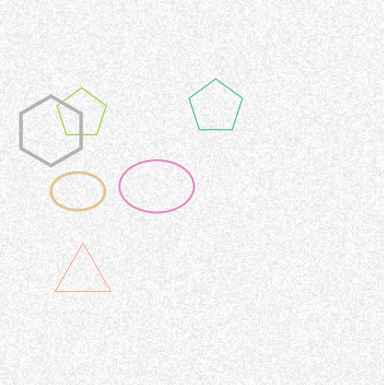[{"shape": "pentagon", "thickness": 1, "radius": 0.36, "center": [0.56, 0.722]}, {"shape": "triangle", "thickness": 0.5, "radius": 0.42, "center": [0.216, 0.284]}, {"shape": "oval", "thickness": 1.5, "radius": 0.48, "center": [0.407, 0.516]}, {"shape": "pentagon", "thickness": 1, "radius": 0.34, "center": [0.212, 0.705]}, {"shape": "oval", "thickness": 2, "radius": 0.35, "center": [0.202, 0.503]}, {"shape": "hexagon", "thickness": 2.5, "radius": 0.45, "center": [0.133, 0.66]}]